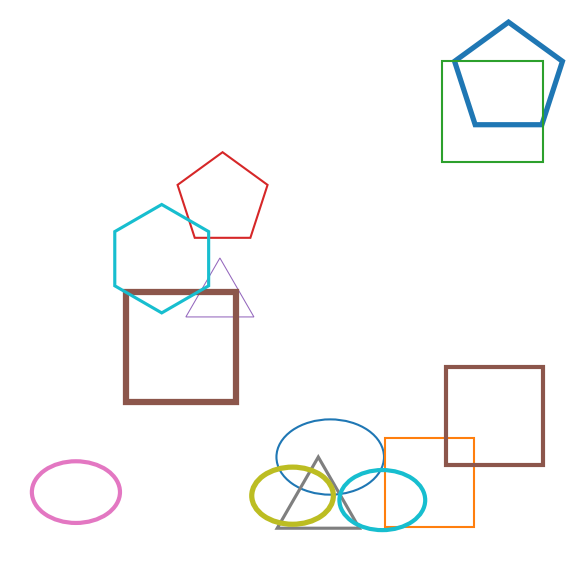[{"shape": "pentagon", "thickness": 2.5, "radius": 0.49, "center": [0.881, 0.863]}, {"shape": "oval", "thickness": 1, "radius": 0.47, "center": [0.572, 0.208]}, {"shape": "square", "thickness": 1, "radius": 0.39, "center": [0.744, 0.164]}, {"shape": "square", "thickness": 1, "radius": 0.44, "center": [0.854, 0.806]}, {"shape": "pentagon", "thickness": 1, "radius": 0.41, "center": [0.385, 0.654]}, {"shape": "triangle", "thickness": 0.5, "radius": 0.34, "center": [0.381, 0.484]}, {"shape": "square", "thickness": 3, "radius": 0.48, "center": [0.313, 0.399]}, {"shape": "square", "thickness": 2, "radius": 0.42, "center": [0.857, 0.279]}, {"shape": "oval", "thickness": 2, "radius": 0.38, "center": [0.131, 0.147]}, {"shape": "triangle", "thickness": 1.5, "radius": 0.41, "center": [0.551, 0.126]}, {"shape": "oval", "thickness": 2.5, "radius": 0.35, "center": [0.507, 0.141]}, {"shape": "oval", "thickness": 2, "radius": 0.37, "center": [0.662, 0.133]}, {"shape": "hexagon", "thickness": 1.5, "radius": 0.47, "center": [0.28, 0.551]}]